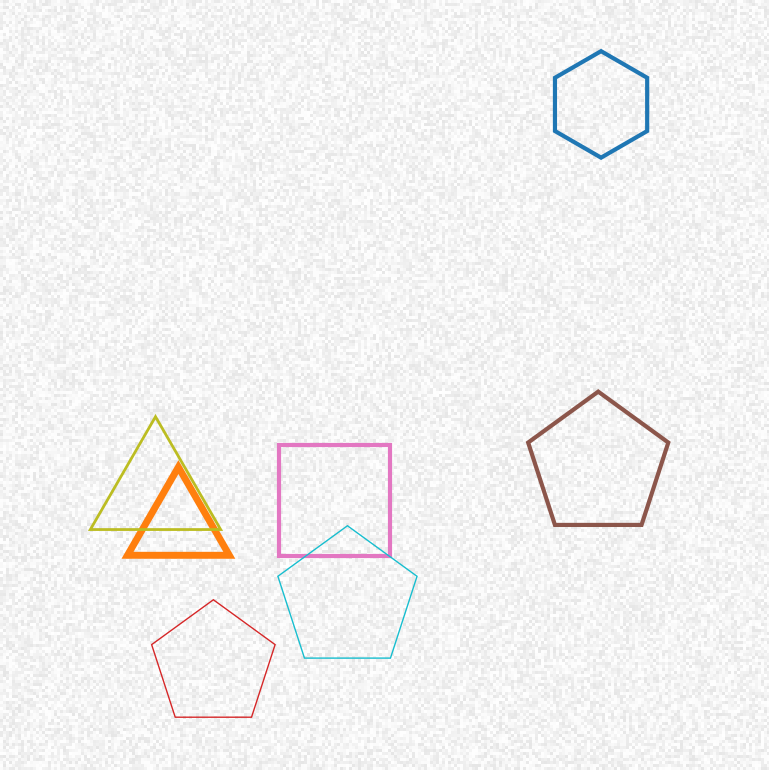[{"shape": "hexagon", "thickness": 1.5, "radius": 0.35, "center": [0.781, 0.864]}, {"shape": "triangle", "thickness": 2.5, "radius": 0.38, "center": [0.232, 0.317]}, {"shape": "pentagon", "thickness": 0.5, "radius": 0.42, "center": [0.277, 0.137]}, {"shape": "pentagon", "thickness": 1.5, "radius": 0.48, "center": [0.777, 0.396]}, {"shape": "square", "thickness": 1.5, "radius": 0.36, "center": [0.434, 0.35]}, {"shape": "triangle", "thickness": 1, "radius": 0.49, "center": [0.202, 0.361]}, {"shape": "pentagon", "thickness": 0.5, "radius": 0.48, "center": [0.451, 0.222]}]